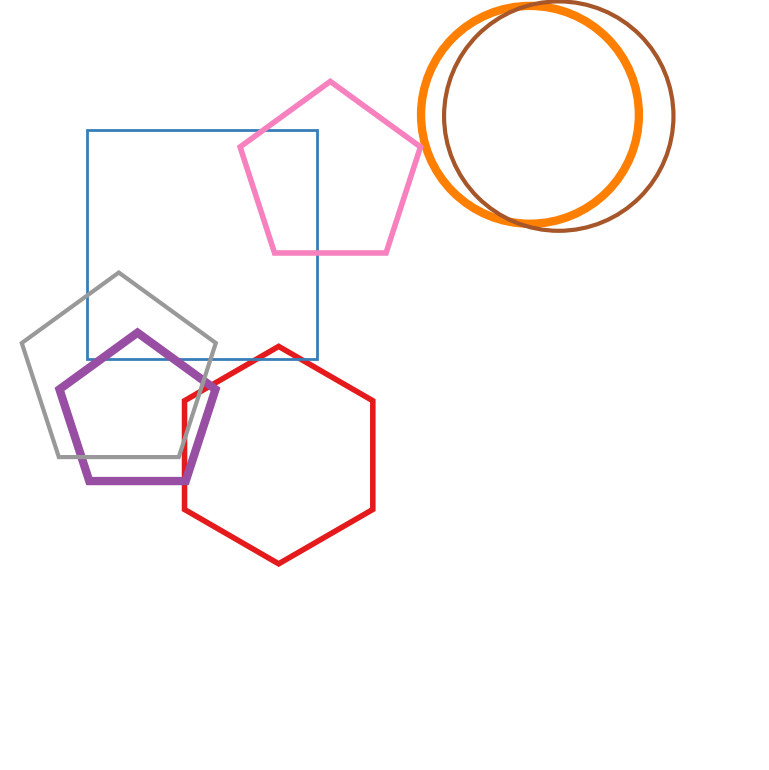[{"shape": "hexagon", "thickness": 2, "radius": 0.71, "center": [0.362, 0.409]}, {"shape": "square", "thickness": 1, "radius": 0.75, "center": [0.262, 0.682]}, {"shape": "pentagon", "thickness": 3, "radius": 0.53, "center": [0.179, 0.461]}, {"shape": "circle", "thickness": 3, "radius": 0.71, "center": [0.688, 0.851]}, {"shape": "circle", "thickness": 1.5, "radius": 0.74, "center": [0.726, 0.849]}, {"shape": "pentagon", "thickness": 2, "radius": 0.62, "center": [0.429, 0.771]}, {"shape": "pentagon", "thickness": 1.5, "radius": 0.66, "center": [0.154, 0.514]}]